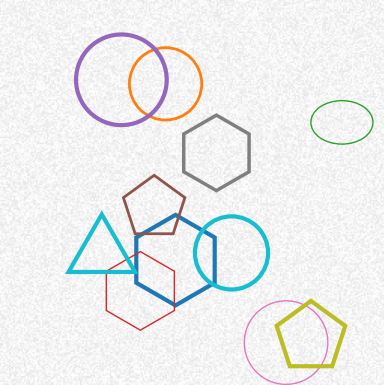[{"shape": "hexagon", "thickness": 3, "radius": 0.59, "center": [0.456, 0.324]}, {"shape": "circle", "thickness": 2, "radius": 0.47, "center": [0.43, 0.782]}, {"shape": "oval", "thickness": 1, "radius": 0.4, "center": [0.888, 0.682]}, {"shape": "hexagon", "thickness": 1, "radius": 0.51, "center": [0.365, 0.244]}, {"shape": "circle", "thickness": 3, "radius": 0.59, "center": [0.315, 0.793]}, {"shape": "pentagon", "thickness": 2, "radius": 0.42, "center": [0.4, 0.461]}, {"shape": "circle", "thickness": 1, "radius": 0.54, "center": [0.743, 0.11]}, {"shape": "hexagon", "thickness": 2.5, "radius": 0.49, "center": [0.562, 0.603]}, {"shape": "pentagon", "thickness": 3, "radius": 0.47, "center": [0.808, 0.125]}, {"shape": "triangle", "thickness": 3, "radius": 0.5, "center": [0.264, 0.343]}, {"shape": "circle", "thickness": 3, "radius": 0.47, "center": [0.601, 0.343]}]